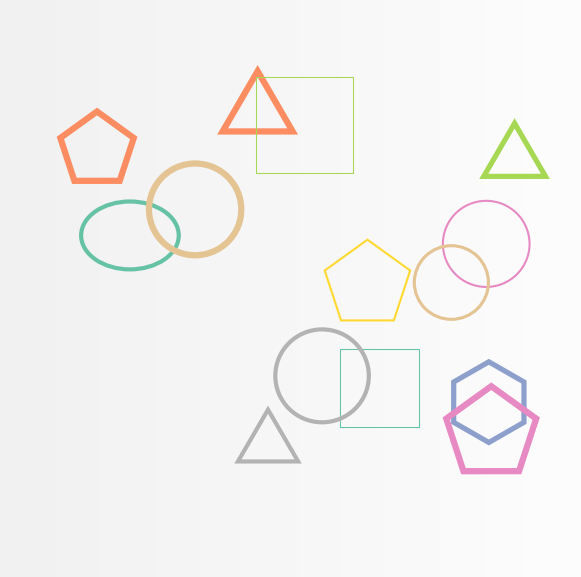[{"shape": "oval", "thickness": 2, "radius": 0.42, "center": [0.224, 0.591]}, {"shape": "square", "thickness": 0.5, "radius": 0.34, "center": [0.653, 0.327]}, {"shape": "pentagon", "thickness": 3, "radius": 0.33, "center": [0.167, 0.74]}, {"shape": "triangle", "thickness": 3, "radius": 0.35, "center": [0.443, 0.806]}, {"shape": "hexagon", "thickness": 2.5, "radius": 0.35, "center": [0.841, 0.303]}, {"shape": "circle", "thickness": 1, "radius": 0.37, "center": [0.837, 0.577]}, {"shape": "pentagon", "thickness": 3, "radius": 0.41, "center": [0.845, 0.249]}, {"shape": "triangle", "thickness": 2.5, "radius": 0.31, "center": [0.885, 0.724]}, {"shape": "square", "thickness": 0.5, "radius": 0.42, "center": [0.524, 0.783]}, {"shape": "pentagon", "thickness": 1, "radius": 0.39, "center": [0.632, 0.507]}, {"shape": "circle", "thickness": 3, "radius": 0.4, "center": [0.336, 0.637]}, {"shape": "circle", "thickness": 1.5, "radius": 0.32, "center": [0.777, 0.51]}, {"shape": "circle", "thickness": 2, "radius": 0.4, "center": [0.554, 0.348]}, {"shape": "triangle", "thickness": 2, "radius": 0.3, "center": [0.461, 0.23]}]